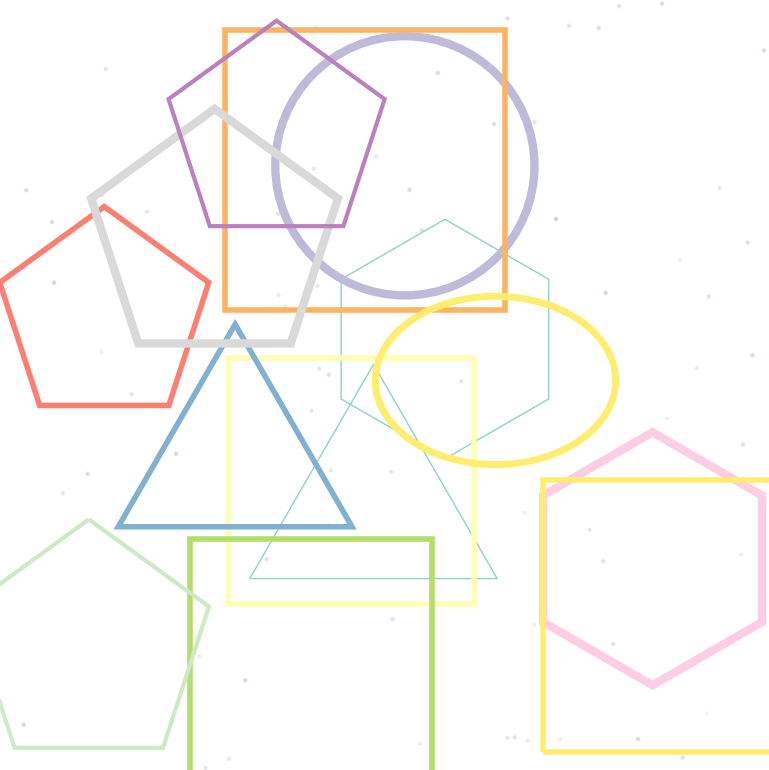[{"shape": "triangle", "thickness": 0.5, "radius": 0.93, "center": [0.485, 0.341]}, {"shape": "hexagon", "thickness": 0.5, "radius": 0.78, "center": [0.578, 0.56]}, {"shape": "square", "thickness": 2, "radius": 0.8, "center": [0.455, 0.375]}, {"shape": "circle", "thickness": 3, "radius": 0.84, "center": [0.526, 0.785]}, {"shape": "pentagon", "thickness": 2, "radius": 0.71, "center": [0.135, 0.589]}, {"shape": "triangle", "thickness": 2, "radius": 0.88, "center": [0.305, 0.404]}, {"shape": "square", "thickness": 2, "radius": 0.91, "center": [0.474, 0.779]}, {"shape": "square", "thickness": 2, "radius": 0.79, "center": [0.404, 0.143]}, {"shape": "hexagon", "thickness": 3, "radius": 0.82, "center": [0.847, 0.274]}, {"shape": "pentagon", "thickness": 3, "radius": 0.84, "center": [0.279, 0.69]}, {"shape": "pentagon", "thickness": 1.5, "radius": 0.74, "center": [0.359, 0.826]}, {"shape": "pentagon", "thickness": 1.5, "radius": 0.82, "center": [0.115, 0.162]}, {"shape": "square", "thickness": 2, "radius": 0.88, "center": [0.883, 0.2]}, {"shape": "oval", "thickness": 2.5, "radius": 0.78, "center": [0.643, 0.506]}]